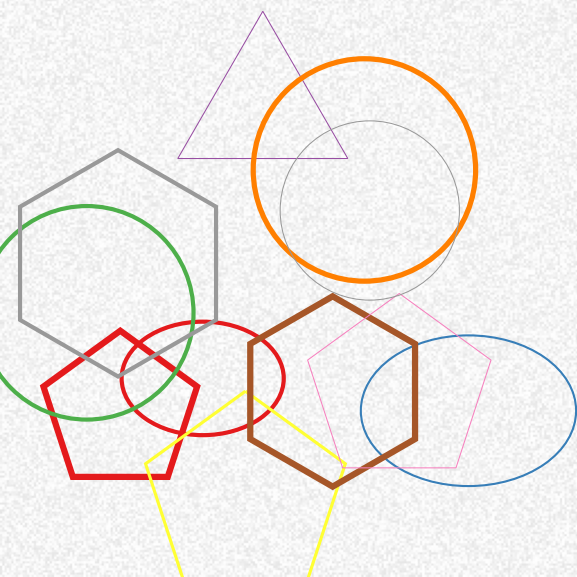[{"shape": "oval", "thickness": 2, "radius": 0.7, "center": [0.351, 0.344]}, {"shape": "pentagon", "thickness": 3, "radius": 0.7, "center": [0.208, 0.287]}, {"shape": "oval", "thickness": 1, "radius": 0.93, "center": [0.811, 0.288]}, {"shape": "circle", "thickness": 2, "radius": 0.92, "center": [0.15, 0.457]}, {"shape": "triangle", "thickness": 0.5, "radius": 0.85, "center": [0.455, 0.81]}, {"shape": "circle", "thickness": 2.5, "radius": 0.96, "center": [0.631, 0.705]}, {"shape": "pentagon", "thickness": 1.5, "radius": 0.91, "center": [0.425, 0.14]}, {"shape": "hexagon", "thickness": 3, "radius": 0.82, "center": [0.576, 0.321]}, {"shape": "pentagon", "thickness": 0.5, "radius": 0.83, "center": [0.691, 0.324]}, {"shape": "circle", "thickness": 0.5, "radius": 0.78, "center": [0.64, 0.635]}, {"shape": "hexagon", "thickness": 2, "radius": 0.98, "center": [0.204, 0.543]}]